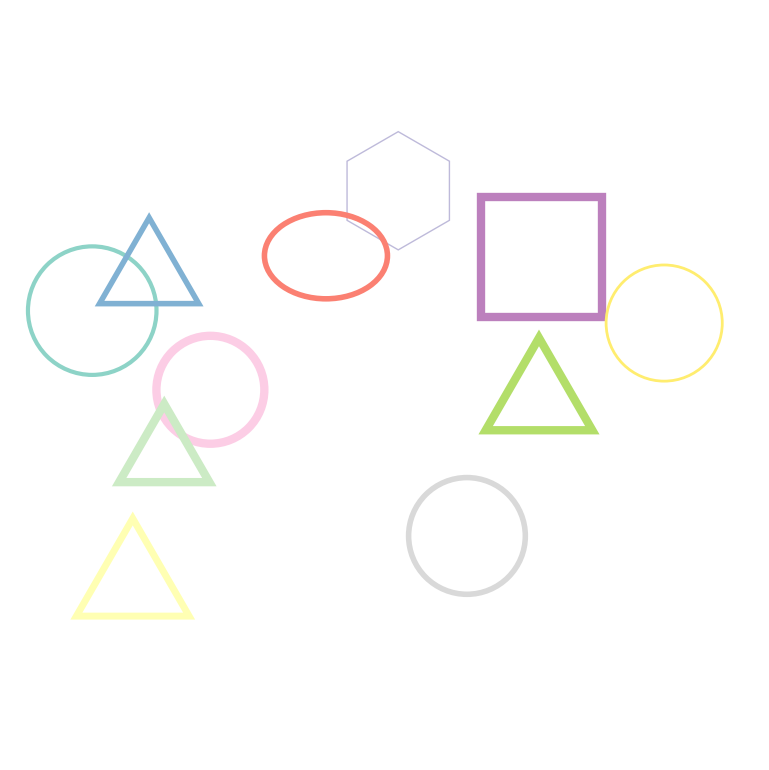[{"shape": "circle", "thickness": 1.5, "radius": 0.42, "center": [0.12, 0.597]}, {"shape": "triangle", "thickness": 2.5, "radius": 0.42, "center": [0.172, 0.242]}, {"shape": "hexagon", "thickness": 0.5, "radius": 0.38, "center": [0.517, 0.752]}, {"shape": "oval", "thickness": 2, "radius": 0.4, "center": [0.423, 0.668]}, {"shape": "triangle", "thickness": 2, "radius": 0.37, "center": [0.194, 0.643]}, {"shape": "triangle", "thickness": 3, "radius": 0.4, "center": [0.7, 0.481]}, {"shape": "circle", "thickness": 3, "radius": 0.35, "center": [0.273, 0.494]}, {"shape": "circle", "thickness": 2, "radius": 0.38, "center": [0.606, 0.304]}, {"shape": "square", "thickness": 3, "radius": 0.39, "center": [0.703, 0.666]}, {"shape": "triangle", "thickness": 3, "radius": 0.34, "center": [0.213, 0.408]}, {"shape": "circle", "thickness": 1, "radius": 0.38, "center": [0.863, 0.58]}]